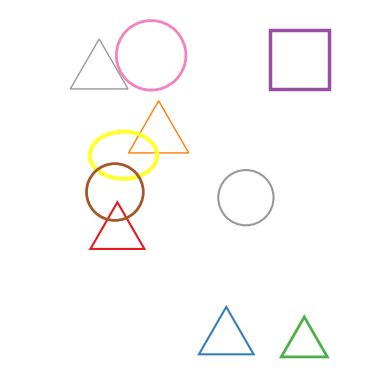[{"shape": "triangle", "thickness": 1.5, "radius": 0.4, "center": [0.305, 0.394]}, {"shape": "triangle", "thickness": 1.5, "radius": 0.41, "center": [0.588, 0.121]}, {"shape": "triangle", "thickness": 2, "radius": 0.35, "center": [0.79, 0.107]}, {"shape": "square", "thickness": 2.5, "radius": 0.38, "center": [0.777, 0.846]}, {"shape": "triangle", "thickness": 1, "radius": 0.45, "center": [0.412, 0.648]}, {"shape": "oval", "thickness": 3, "radius": 0.44, "center": [0.321, 0.597]}, {"shape": "circle", "thickness": 2, "radius": 0.37, "center": [0.298, 0.501]}, {"shape": "circle", "thickness": 2, "radius": 0.45, "center": [0.393, 0.856]}, {"shape": "triangle", "thickness": 1, "radius": 0.43, "center": [0.258, 0.812]}, {"shape": "circle", "thickness": 1.5, "radius": 0.36, "center": [0.639, 0.487]}]